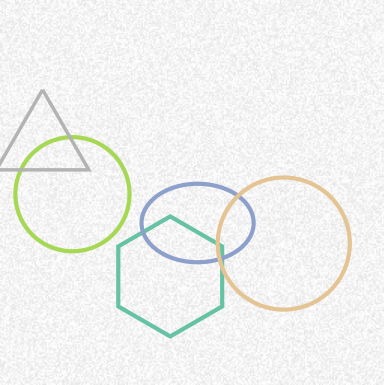[{"shape": "hexagon", "thickness": 3, "radius": 0.78, "center": [0.442, 0.282]}, {"shape": "oval", "thickness": 3, "radius": 0.73, "center": [0.513, 0.421]}, {"shape": "circle", "thickness": 3, "radius": 0.74, "center": [0.188, 0.496]}, {"shape": "circle", "thickness": 3, "radius": 0.86, "center": [0.737, 0.367]}, {"shape": "triangle", "thickness": 2.5, "radius": 0.69, "center": [0.111, 0.628]}]